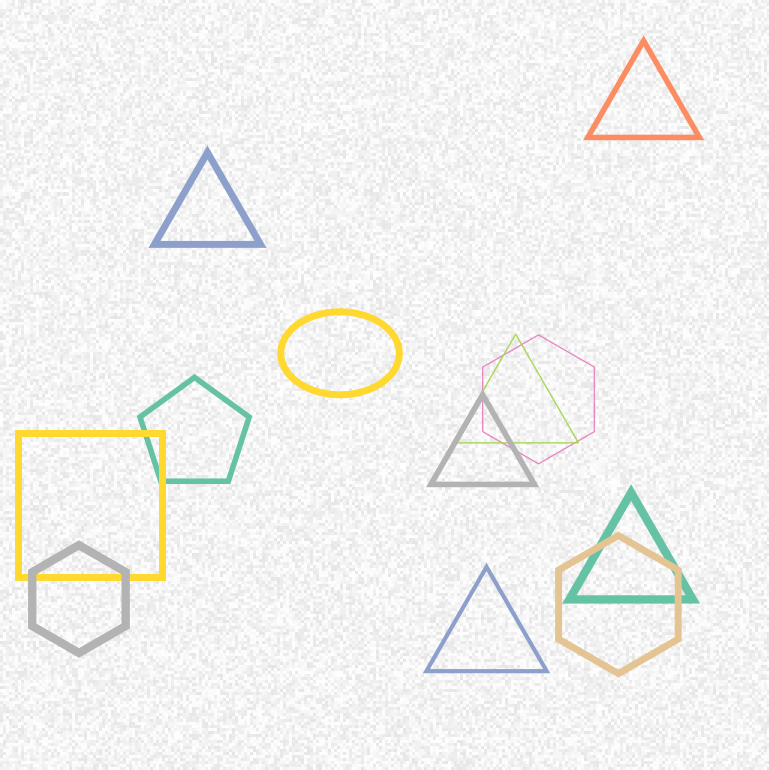[{"shape": "pentagon", "thickness": 2, "radius": 0.37, "center": [0.253, 0.435]}, {"shape": "triangle", "thickness": 3, "radius": 0.46, "center": [0.82, 0.268]}, {"shape": "triangle", "thickness": 2, "radius": 0.42, "center": [0.836, 0.863]}, {"shape": "triangle", "thickness": 2.5, "radius": 0.4, "center": [0.269, 0.722]}, {"shape": "triangle", "thickness": 1.5, "radius": 0.45, "center": [0.632, 0.173]}, {"shape": "hexagon", "thickness": 0.5, "radius": 0.42, "center": [0.699, 0.481]}, {"shape": "triangle", "thickness": 0.5, "radius": 0.47, "center": [0.67, 0.472]}, {"shape": "square", "thickness": 2.5, "radius": 0.47, "center": [0.117, 0.344]}, {"shape": "oval", "thickness": 2.5, "radius": 0.38, "center": [0.442, 0.541]}, {"shape": "hexagon", "thickness": 2.5, "radius": 0.45, "center": [0.803, 0.215]}, {"shape": "hexagon", "thickness": 3, "radius": 0.35, "center": [0.103, 0.222]}, {"shape": "triangle", "thickness": 2, "radius": 0.39, "center": [0.627, 0.41]}]